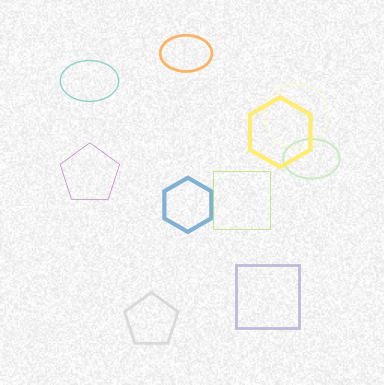[{"shape": "oval", "thickness": 1, "radius": 0.38, "center": [0.232, 0.79]}, {"shape": "circle", "thickness": 0.5, "radius": 0.42, "center": [0.77, 0.699]}, {"shape": "square", "thickness": 2, "radius": 0.41, "center": [0.694, 0.23]}, {"shape": "hexagon", "thickness": 3, "radius": 0.35, "center": [0.488, 0.468]}, {"shape": "oval", "thickness": 2, "radius": 0.34, "center": [0.483, 0.861]}, {"shape": "square", "thickness": 0.5, "radius": 0.37, "center": [0.627, 0.481]}, {"shape": "pentagon", "thickness": 2, "radius": 0.37, "center": [0.393, 0.167]}, {"shape": "pentagon", "thickness": 0.5, "radius": 0.41, "center": [0.233, 0.548]}, {"shape": "oval", "thickness": 1.5, "radius": 0.37, "center": [0.809, 0.588]}, {"shape": "hexagon", "thickness": 3, "radius": 0.45, "center": [0.728, 0.657]}]